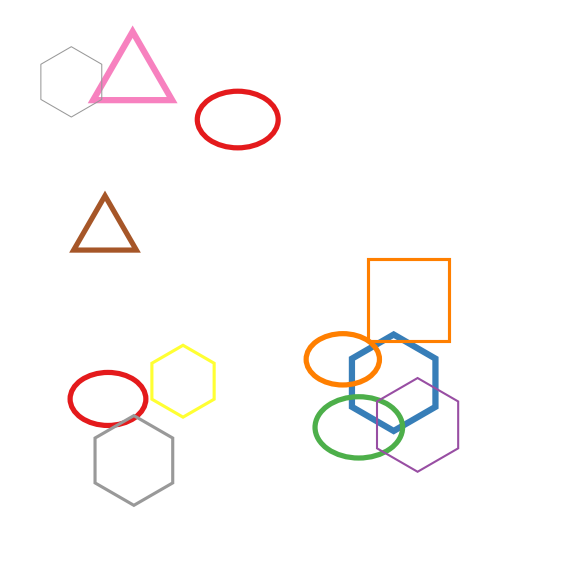[{"shape": "oval", "thickness": 2.5, "radius": 0.33, "center": [0.187, 0.308]}, {"shape": "oval", "thickness": 2.5, "radius": 0.35, "center": [0.412, 0.792]}, {"shape": "hexagon", "thickness": 3, "radius": 0.42, "center": [0.682, 0.336]}, {"shape": "oval", "thickness": 2.5, "radius": 0.38, "center": [0.621, 0.259]}, {"shape": "hexagon", "thickness": 1, "radius": 0.41, "center": [0.723, 0.263]}, {"shape": "square", "thickness": 1.5, "radius": 0.35, "center": [0.708, 0.48]}, {"shape": "oval", "thickness": 2.5, "radius": 0.32, "center": [0.594, 0.377]}, {"shape": "hexagon", "thickness": 1.5, "radius": 0.31, "center": [0.317, 0.339]}, {"shape": "triangle", "thickness": 2.5, "radius": 0.31, "center": [0.182, 0.597]}, {"shape": "triangle", "thickness": 3, "radius": 0.39, "center": [0.23, 0.865]}, {"shape": "hexagon", "thickness": 1.5, "radius": 0.39, "center": [0.232, 0.202]}, {"shape": "hexagon", "thickness": 0.5, "radius": 0.3, "center": [0.123, 0.857]}]